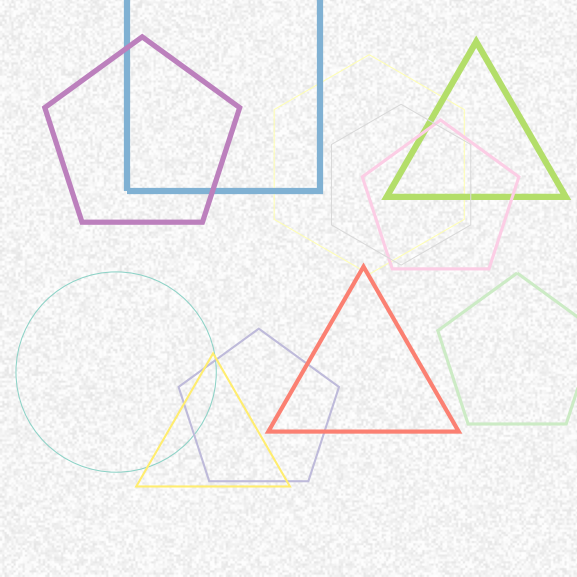[{"shape": "circle", "thickness": 0.5, "radius": 0.87, "center": [0.201, 0.355]}, {"shape": "hexagon", "thickness": 0.5, "radius": 0.95, "center": [0.639, 0.714]}, {"shape": "pentagon", "thickness": 1, "radius": 0.73, "center": [0.448, 0.284]}, {"shape": "triangle", "thickness": 2, "radius": 0.95, "center": [0.629, 0.347]}, {"shape": "square", "thickness": 3, "radius": 0.84, "center": [0.387, 0.835]}, {"shape": "triangle", "thickness": 3, "radius": 0.9, "center": [0.825, 0.748]}, {"shape": "pentagon", "thickness": 1.5, "radius": 0.71, "center": [0.763, 0.649]}, {"shape": "hexagon", "thickness": 0.5, "radius": 0.7, "center": [0.695, 0.679]}, {"shape": "pentagon", "thickness": 2.5, "radius": 0.89, "center": [0.246, 0.758]}, {"shape": "pentagon", "thickness": 1.5, "radius": 0.72, "center": [0.896, 0.382]}, {"shape": "triangle", "thickness": 1, "radius": 0.77, "center": [0.369, 0.234]}]